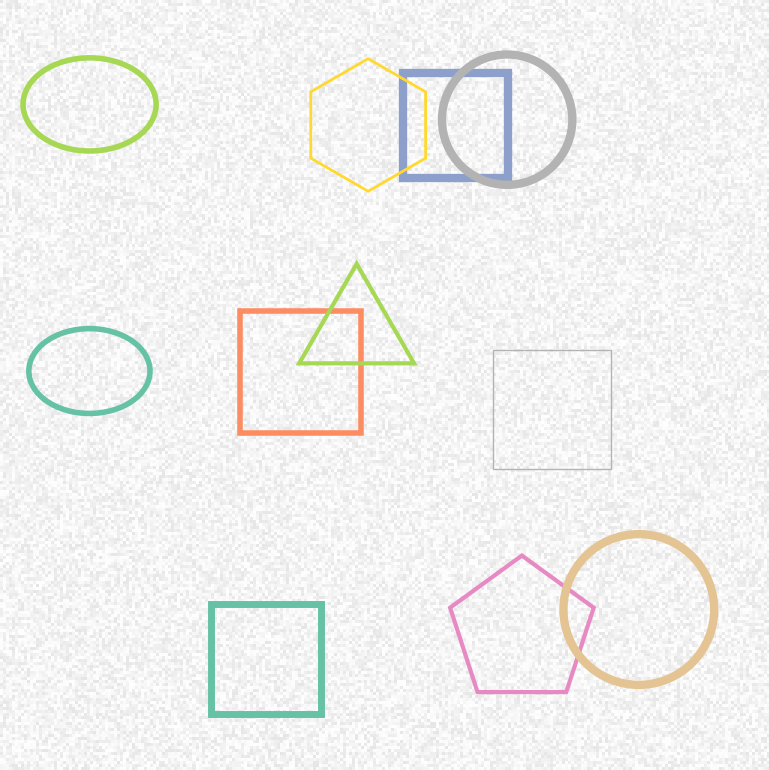[{"shape": "square", "thickness": 2.5, "radius": 0.36, "center": [0.345, 0.144]}, {"shape": "oval", "thickness": 2, "radius": 0.39, "center": [0.116, 0.518]}, {"shape": "square", "thickness": 2, "radius": 0.39, "center": [0.39, 0.517]}, {"shape": "square", "thickness": 3, "radius": 0.34, "center": [0.591, 0.837]}, {"shape": "pentagon", "thickness": 1.5, "radius": 0.49, "center": [0.678, 0.18]}, {"shape": "triangle", "thickness": 1.5, "radius": 0.43, "center": [0.463, 0.571]}, {"shape": "oval", "thickness": 2, "radius": 0.43, "center": [0.116, 0.864]}, {"shape": "hexagon", "thickness": 1, "radius": 0.43, "center": [0.478, 0.838]}, {"shape": "circle", "thickness": 3, "radius": 0.49, "center": [0.83, 0.208]}, {"shape": "circle", "thickness": 3, "radius": 0.42, "center": [0.659, 0.845]}, {"shape": "square", "thickness": 0.5, "radius": 0.39, "center": [0.717, 0.468]}]